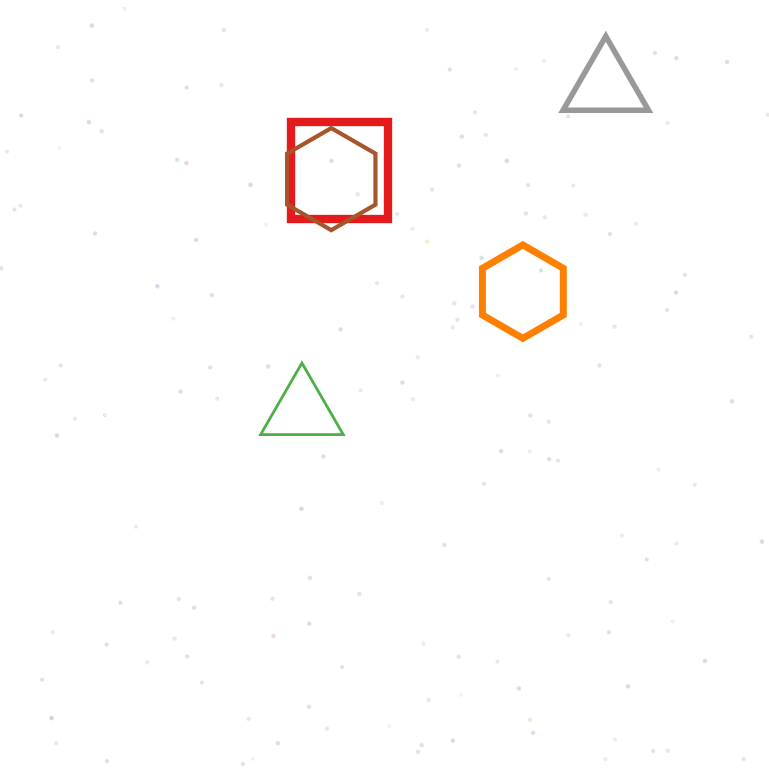[{"shape": "square", "thickness": 3, "radius": 0.32, "center": [0.441, 0.779]}, {"shape": "triangle", "thickness": 1, "radius": 0.31, "center": [0.392, 0.467]}, {"shape": "hexagon", "thickness": 2.5, "radius": 0.3, "center": [0.679, 0.621]}, {"shape": "hexagon", "thickness": 1.5, "radius": 0.33, "center": [0.43, 0.767]}, {"shape": "triangle", "thickness": 2, "radius": 0.32, "center": [0.787, 0.889]}]